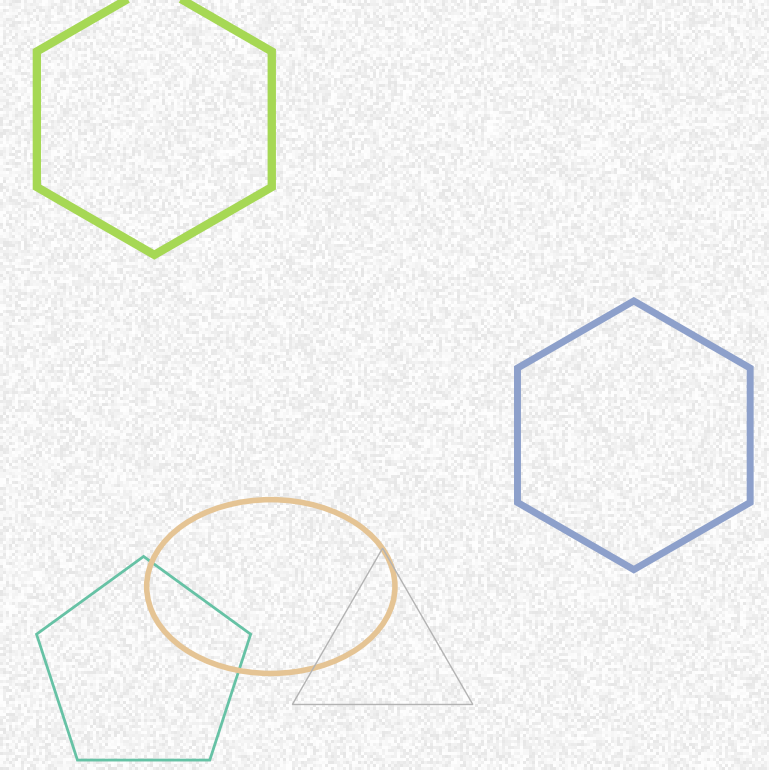[{"shape": "pentagon", "thickness": 1, "radius": 0.73, "center": [0.186, 0.131]}, {"shape": "hexagon", "thickness": 2.5, "radius": 0.87, "center": [0.823, 0.435]}, {"shape": "hexagon", "thickness": 3, "radius": 0.88, "center": [0.2, 0.845]}, {"shape": "oval", "thickness": 2, "radius": 0.81, "center": [0.352, 0.238]}, {"shape": "triangle", "thickness": 0.5, "radius": 0.68, "center": [0.497, 0.153]}]